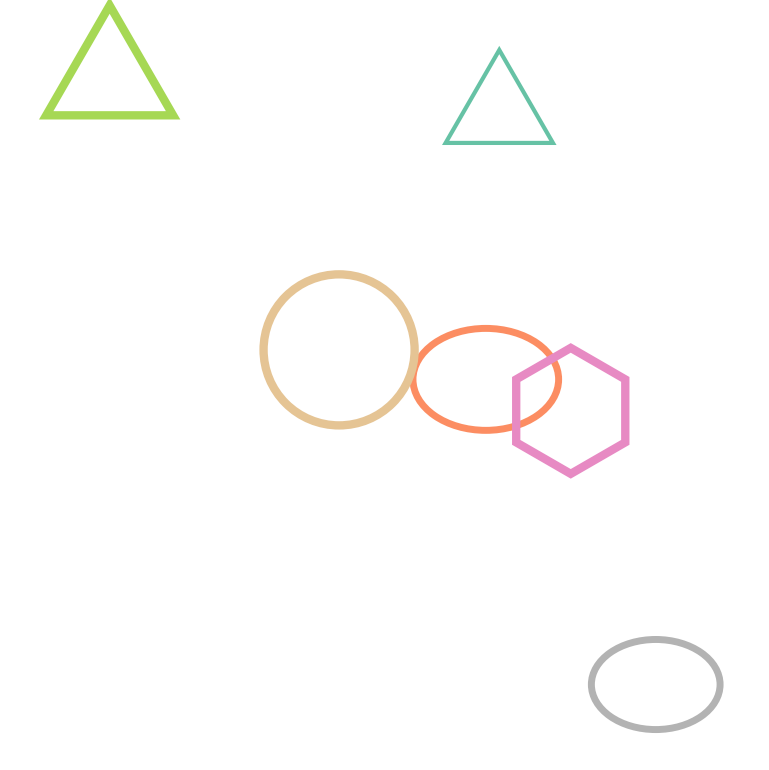[{"shape": "triangle", "thickness": 1.5, "radius": 0.4, "center": [0.648, 0.855]}, {"shape": "oval", "thickness": 2.5, "radius": 0.47, "center": [0.631, 0.507]}, {"shape": "hexagon", "thickness": 3, "radius": 0.41, "center": [0.741, 0.466]}, {"shape": "triangle", "thickness": 3, "radius": 0.48, "center": [0.142, 0.898]}, {"shape": "circle", "thickness": 3, "radius": 0.49, "center": [0.44, 0.546]}, {"shape": "oval", "thickness": 2.5, "radius": 0.42, "center": [0.852, 0.111]}]